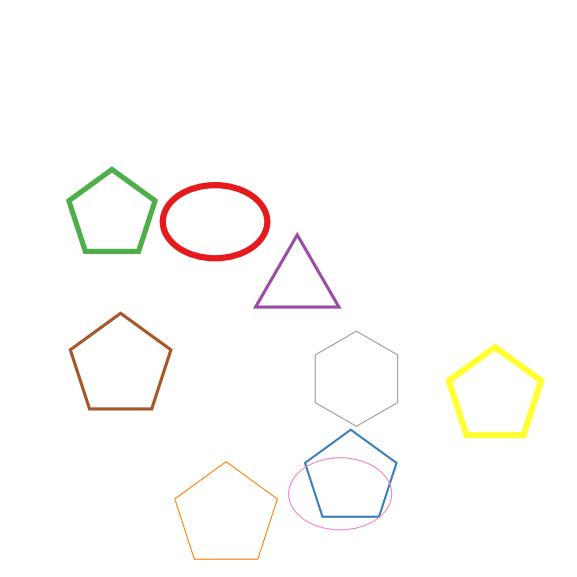[{"shape": "oval", "thickness": 3, "radius": 0.45, "center": [0.372, 0.615]}, {"shape": "pentagon", "thickness": 1, "radius": 0.42, "center": [0.607, 0.172]}, {"shape": "pentagon", "thickness": 2.5, "radius": 0.39, "center": [0.194, 0.627]}, {"shape": "triangle", "thickness": 1.5, "radius": 0.42, "center": [0.515, 0.509]}, {"shape": "pentagon", "thickness": 0.5, "radius": 0.47, "center": [0.391, 0.106]}, {"shape": "pentagon", "thickness": 3, "radius": 0.42, "center": [0.857, 0.314]}, {"shape": "pentagon", "thickness": 1.5, "radius": 0.46, "center": [0.209, 0.365]}, {"shape": "oval", "thickness": 0.5, "radius": 0.45, "center": [0.589, 0.144]}, {"shape": "hexagon", "thickness": 0.5, "radius": 0.41, "center": [0.617, 0.343]}]